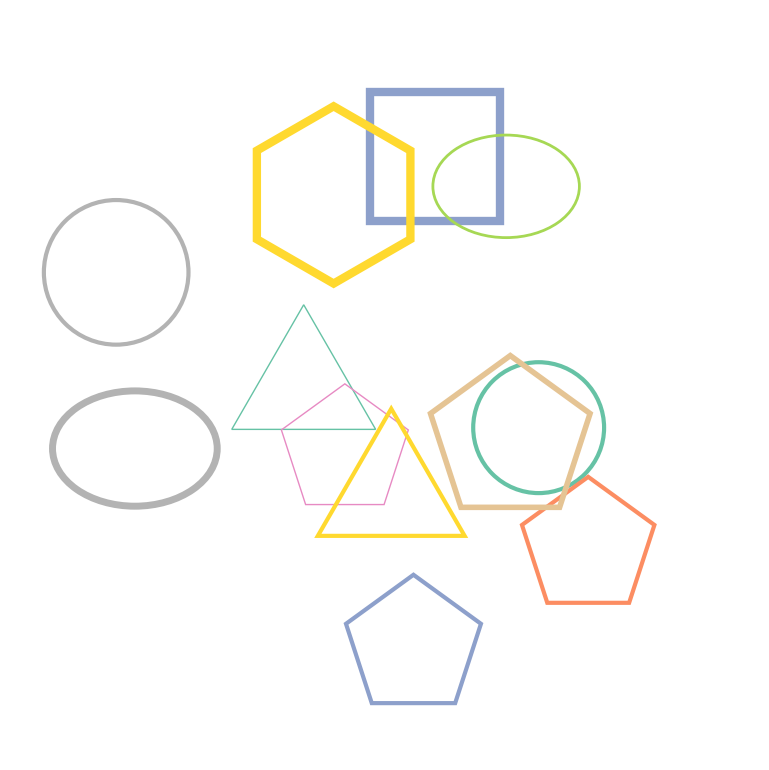[{"shape": "triangle", "thickness": 0.5, "radius": 0.54, "center": [0.394, 0.496]}, {"shape": "circle", "thickness": 1.5, "radius": 0.42, "center": [0.7, 0.445]}, {"shape": "pentagon", "thickness": 1.5, "radius": 0.45, "center": [0.764, 0.29]}, {"shape": "square", "thickness": 3, "radius": 0.42, "center": [0.565, 0.797]}, {"shape": "pentagon", "thickness": 1.5, "radius": 0.46, "center": [0.537, 0.161]}, {"shape": "pentagon", "thickness": 0.5, "radius": 0.43, "center": [0.448, 0.415]}, {"shape": "oval", "thickness": 1, "radius": 0.48, "center": [0.657, 0.758]}, {"shape": "triangle", "thickness": 1.5, "radius": 0.55, "center": [0.508, 0.359]}, {"shape": "hexagon", "thickness": 3, "radius": 0.58, "center": [0.433, 0.747]}, {"shape": "pentagon", "thickness": 2, "radius": 0.54, "center": [0.663, 0.429]}, {"shape": "oval", "thickness": 2.5, "radius": 0.53, "center": [0.175, 0.417]}, {"shape": "circle", "thickness": 1.5, "radius": 0.47, "center": [0.151, 0.646]}]